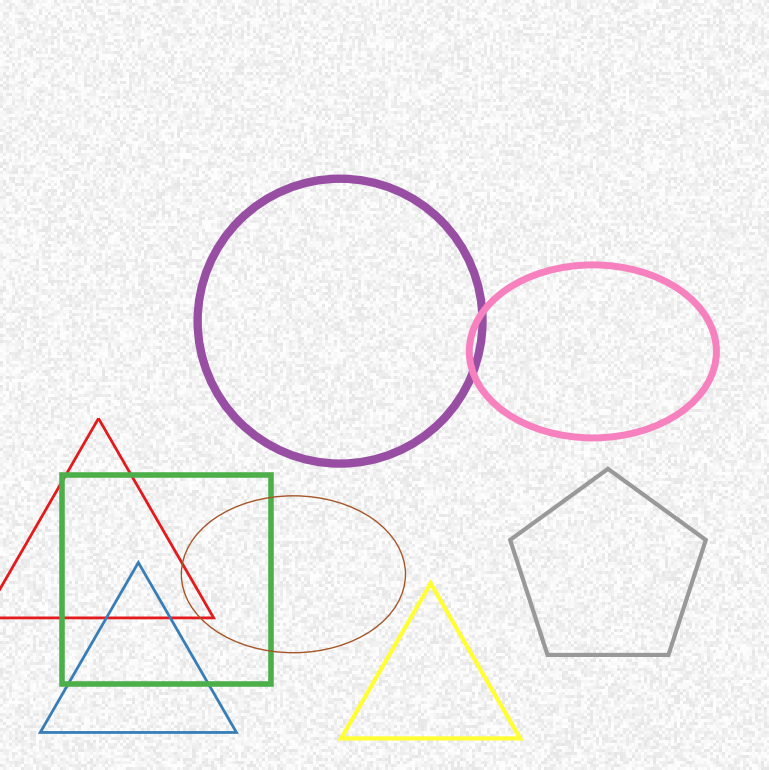[{"shape": "triangle", "thickness": 1, "radius": 0.86, "center": [0.128, 0.284]}, {"shape": "triangle", "thickness": 1, "radius": 0.74, "center": [0.18, 0.122]}, {"shape": "square", "thickness": 2, "radius": 0.68, "center": [0.216, 0.248]}, {"shape": "circle", "thickness": 3, "radius": 0.92, "center": [0.442, 0.583]}, {"shape": "triangle", "thickness": 1.5, "radius": 0.67, "center": [0.559, 0.108]}, {"shape": "oval", "thickness": 0.5, "radius": 0.73, "center": [0.381, 0.254]}, {"shape": "oval", "thickness": 2.5, "radius": 0.8, "center": [0.77, 0.544]}, {"shape": "pentagon", "thickness": 1.5, "radius": 0.67, "center": [0.79, 0.258]}]